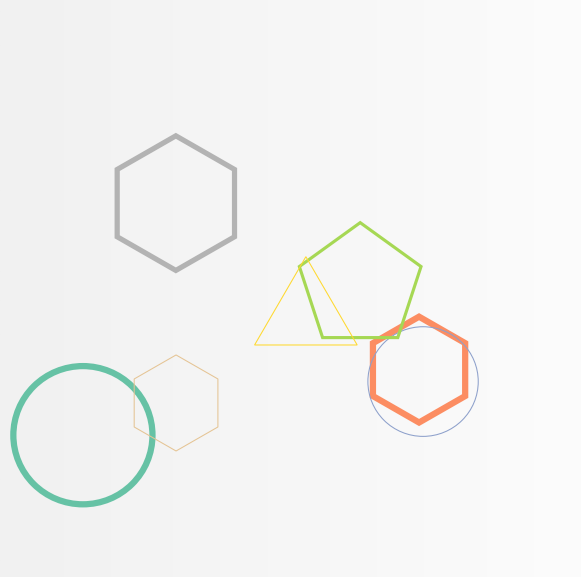[{"shape": "circle", "thickness": 3, "radius": 0.6, "center": [0.143, 0.246]}, {"shape": "hexagon", "thickness": 3, "radius": 0.46, "center": [0.721, 0.359]}, {"shape": "circle", "thickness": 0.5, "radius": 0.47, "center": [0.728, 0.338]}, {"shape": "pentagon", "thickness": 1.5, "radius": 0.55, "center": [0.62, 0.504]}, {"shape": "triangle", "thickness": 0.5, "radius": 0.51, "center": [0.526, 0.453]}, {"shape": "hexagon", "thickness": 0.5, "radius": 0.42, "center": [0.303, 0.301]}, {"shape": "hexagon", "thickness": 2.5, "radius": 0.58, "center": [0.303, 0.647]}]